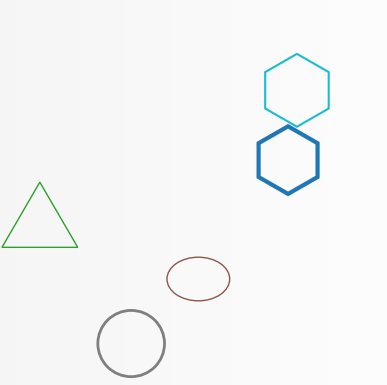[{"shape": "hexagon", "thickness": 3, "radius": 0.44, "center": [0.743, 0.584]}, {"shape": "triangle", "thickness": 1, "radius": 0.56, "center": [0.103, 0.414]}, {"shape": "oval", "thickness": 1, "radius": 0.4, "center": [0.512, 0.275]}, {"shape": "circle", "thickness": 2, "radius": 0.43, "center": [0.339, 0.108]}, {"shape": "hexagon", "thickness": 1.5, "radius": 0.47, "center": [0.766, 0.765]}]